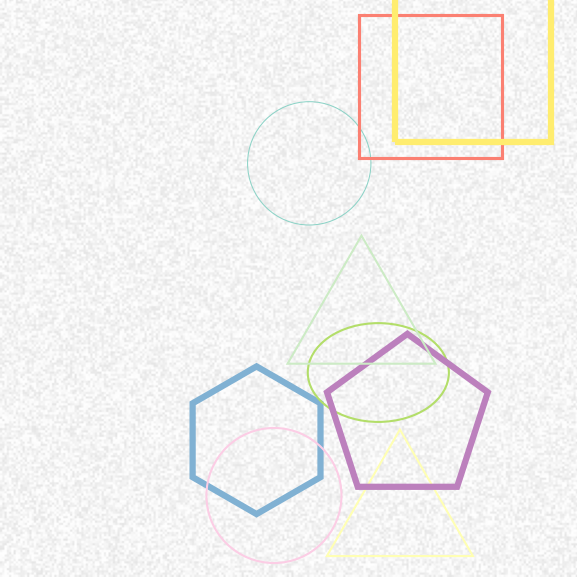[{"shape": "circle", "thickness": 0.5, "radius": 0.53, "center": [0.535, 0.716]}, {"shape": "triangle", "thickness": 1, "radius": 0.73, "center": [0.692, 0.109]}, {"shape": "square", "thickness": 1.5, "radius": 0.62, "center": [0.746, 0.849]}, {"shape": "hexagon", "thickness": 3, "radius": 0.64, "center": [0.444, 0.237]}, {"shape": "oval", "thickness": 1, "radius": 0.61, "center": [0.655, 0.354]}, {"shape": "circle", "thickness": 1, "radius": 0.58, "center": [0.474, 0.141]}, {"shape": "pentagon", "thickness": 3, "radius": 0.73, "center": [0.705, 0.275]}, {"shape": "triangle", "thickness": 1, "radius": 0.74, "center": [0.626, 0.443]}, {"shape": "square", "thickness": 3, "radius": 0.68, "center": [0.819, 0.888]}]